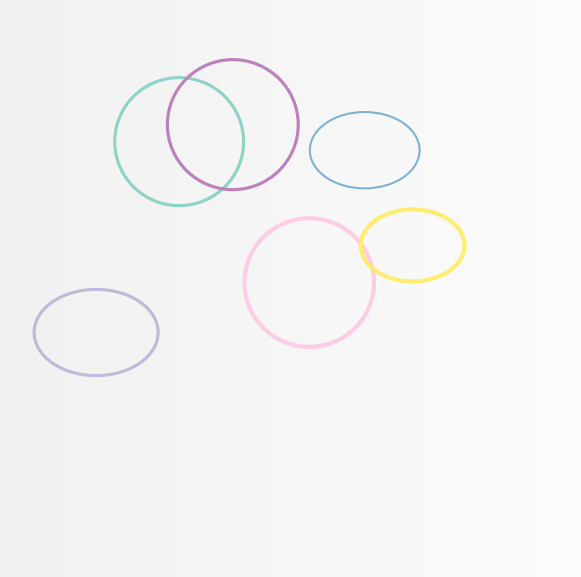[{"shape": "circle", "thickness": 1.5, "radius": 0.55, "center": [0.308, 0.754]}, {"shape": "oval", "thickness": 1.5, "radius": 0.53, "center": [0.165, 0.423]}, {"shape": "oval", "thickness": 1, "radius": 0.47, "center": [0.627, 0.739]}, {"shape": "circle", "thickness": 2, "radius": 0.56, "center": [0.532, 0.51]}, {"shape": "circle", "thickness": 1.5, "radius": 0.56, "center": [0.401, 0.783]}, {"shape": "oval", "thickness": 2, "radius": 0.45, "center": [0.71, 0.574]}]